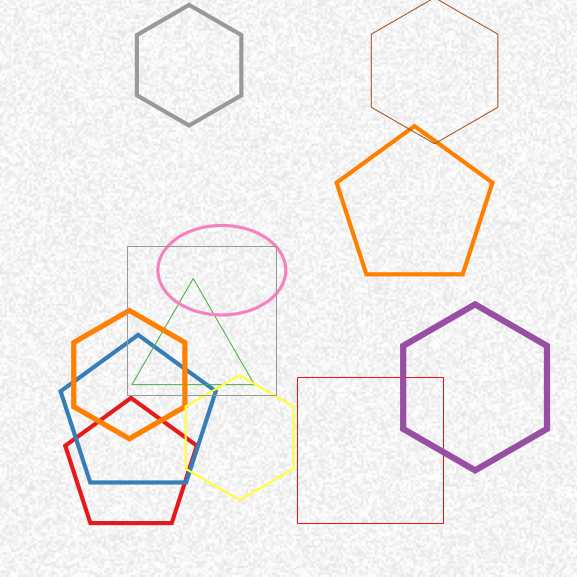[{"shape": "square", "thickness": 0.5, "radius": 0.63, "center": [0.641, 0.22]}, {"shape": "pentagon", "thickness": 2, "radius": 0.6, "center": [0.227, 0.19]}, {"shape": "pentagon", "thickness": 2, "radius": 0.71, "center": [0.239, 0.278]}, {"shape": "triangle", "thickness": 0.5, "radius": 0.61, "center": [0.335, 0.394]}, {"shape": "hexagon", "thickness": 3, "radius": 0.72, "center": [0.823, 0.328]}, {"shape": "hexagon", "thickness": 2.5, "radius": 0.56, "center": [0.224, 0.35]}, {"shape": "pentagon", "thickness": 2, "radius": 0.71, "center": [0.718, 0.639]}, {"shape": "hexagon", "thickness": 1, "radius": 0.54, "center": [0.415, 0.241]}, {"shape": "hexagon", "thickness": 0.5, "radius": 0.63, "center": [0.753, 0.877]}, {"shape": "oval", "thickness": 1.5, "radius": 0.55, "center": [0.384, 0.531]}, {"shape": "hexagon", "thickness": 2, "radius": 0.52, "center": [0.327, 0.886]}, {"shape": "square", "thickness": 0.5, "radius": 0.65, "center": [0.349, 0.444]}]